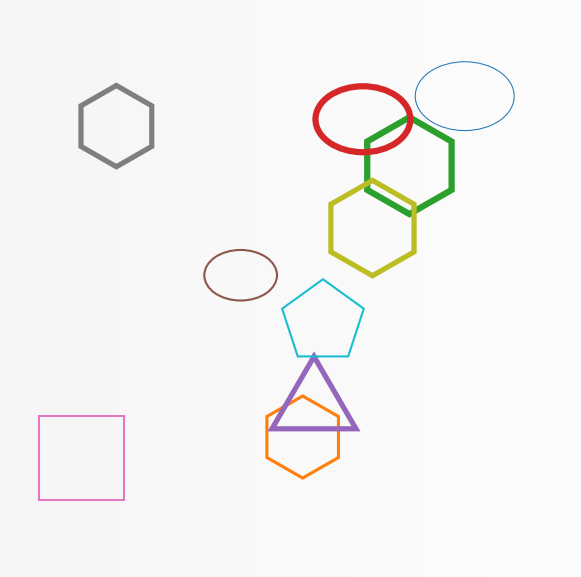[{"shape": "oval", "thickness": 0.5, "radius": 0.43, "center": [0.8, 0.833]}, {"shape": "hexagon", "thickness": 1.5, "radius": 0.36, "center": [0.521, 0.242]}, {"shape": "hexagon", "thickness": 3, "radius": 0.42, "center": [0.704, 0.712]}, {"shape": "oval", "thickness": 3, "radius": 0.41, "center": [0.624, 0.793]}, {"shape": "triangle", "thickness": 2.5, "radius": 0.42, "center": [0.54, 0.298]}, {"shape": "oval", "thickness": 1, "radius": 0.31, "center": [0.414, 0.523]}, {"shape": "square", "thickness": 1, "radius": 0.36, "center": [0.14, 0.206]}, {"shape": "hexagon", "thickness": 2.5, "radius": 0.35, "center": [0.2, 0.781]}, {"shape": "hexagon", "thickness": 2.5, "radius": 0.41, "center": [0.641, 0.604]}, {"shape": "pentagon", "thickness": 1, "radius": 0.37, "center": [0.556, 0.442]}]